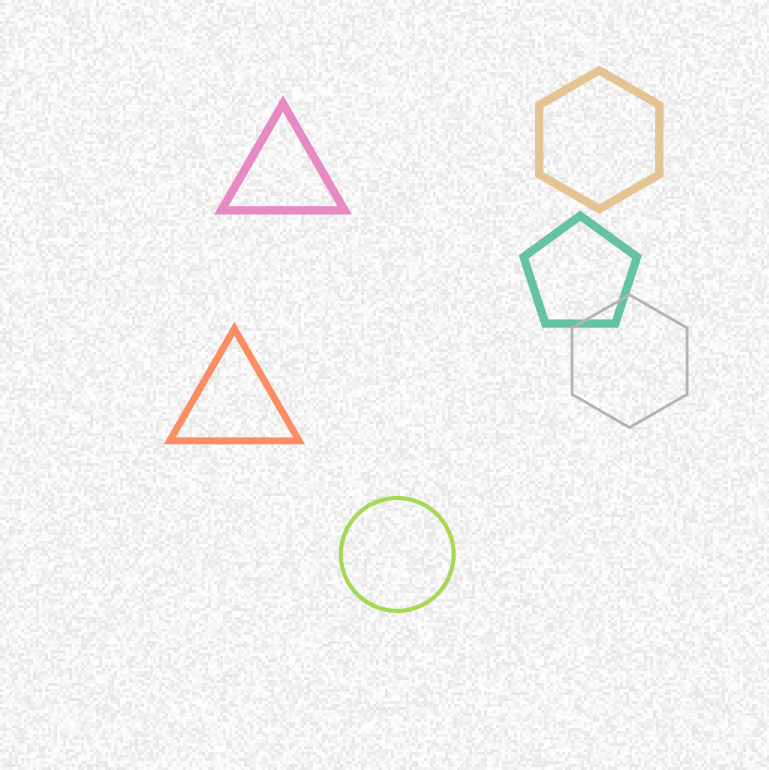[{"shape": "pentagon", "thickness": 3, "radius": 0.39, "center": [0.754, 0.642]}, {"shape": "triangle", "thickness": 2.5, "radius": 0.49, "center": [0.304, 0.476]}, {"shape": "triangle", "thickness": 3, "radius": 0.46, "center": [0.368, 0.773]}, {"shape": "circle", "thickness": 1.5, "radius": 0.37, "center": [0.516, 0.28]}, {"shape": "hexagon", "thickness": 3, "radius": 0.45, "center": [0.778, 0.819]}, {"shape": "hexagon", "thickness": 1, "radius": 0.43, "center": [0.818, 0.531]}]